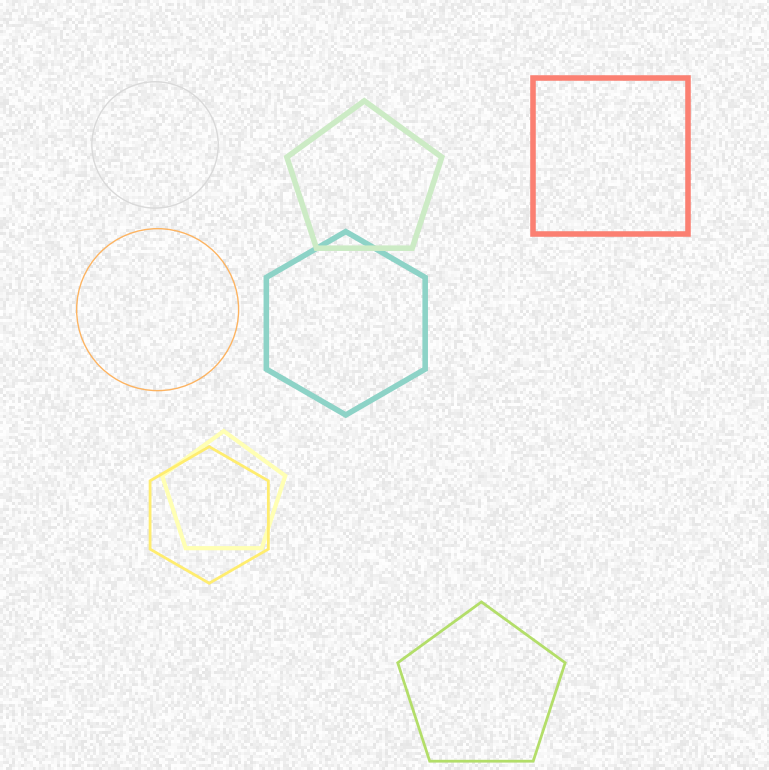[{"shape": "hexagon", "thickness": 2, "radius": 0.6, "center": [0.449, 0.58]}, {"shape": "pentagon", "thickness": 1.5, "radius": 0.42, "center": [0.291, 0.356]}, {"shape": "square", "thickness": 2, "radius": 0.5, "center": [0.793, 0.797]}, {"shape": "circle", "thickness": 0.5, "radius": 0.53, "center": [0.205, 0.598]}, {"shape": "pentagon", "thickness": 1, "radius": 0.57, "center": [0.625, 0.104]}, {"shape": "circle", "thickness": 0.5, "radius": 0.41, "center": [0.201, 0.812]}, {"shape": "pentagon", "thickness": 2, "radius": 0.53, "center": [0.473, 0.763]}, {"shape": "hexagon", "thickness": 1, "radius": 0.44, "center": [0.272, 0.331]}]